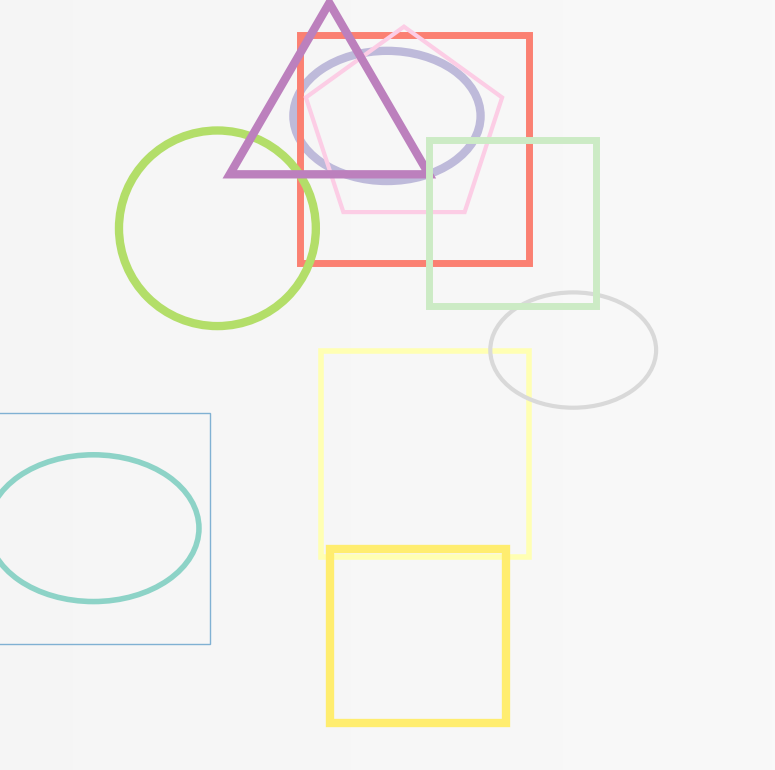[{"shape": "oval", "thickness": 2, "radius": 0.68, "center": [0.121, 0.314]}, {"shape": "square", "thickness": 2, "radius": 0.67, "center": [0.548, 0.41]}, {"shape": "oval", "thickness": 3, "radius": 0.6, "center": [0.499, 0.849]}, {"shape": "square", "thickness": 2.5, "radius": 0.74, "center": [0.535, 0.806]}, {"shape": "square", "thickness": 0.5, "radius": 0.75, "center": [0.121, 0.314]}, {"shape": "circle", "thickness": 3, "radius": 0.64, "center": [0.281, 0.704]}, {"shape": "pentagon", "thickness": 1.5, "radius": 0.67, "center": [0.521, 0.832]}, {"shape": "oval", "thickness": 1.5, "radius": 0.53, "center": [0.74, 0.545]}, {"shape": "triangle", "thickness": 3, "radius": 0.74, "center": [0.425, 0.848]}, {"shape": "square", "thickness": 2.5, "radius": 0.54, "center": [0.661, 0.711]}, {"shape": "square", "thickness": 3, "radius": 0.57, "center": [0.539, 0.174]}]